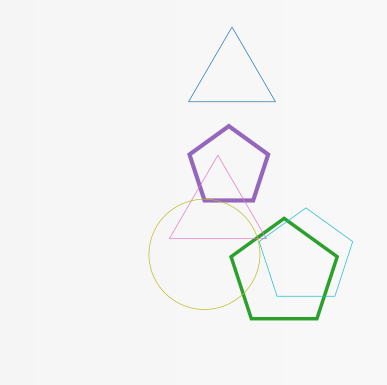[{"shape": "triangle", "thickness": 0.5, "radius": 0.65, "center": [0.599, 0.8]}, {"shape": "pentagon", "thickness": 2.5, "radius": 0.72, "center": [0.733, 0.289]}, {"shape": "pentagon", "thickness": 3, "radius": 0.53, "center": [0.591, 0.566]}, {"shape": "triangle", "thickness": 0.5, "radius": 0.72, "center": [0.562, 0.452]}, {"shape": "circle", "thickness": 0.5, "radius": 0.72, "center": [0.528, 0.339]}, {"shape": "pentagon", "thickness": 0.5, "radius": 0.63, "center": [0.79, 0.333]}]